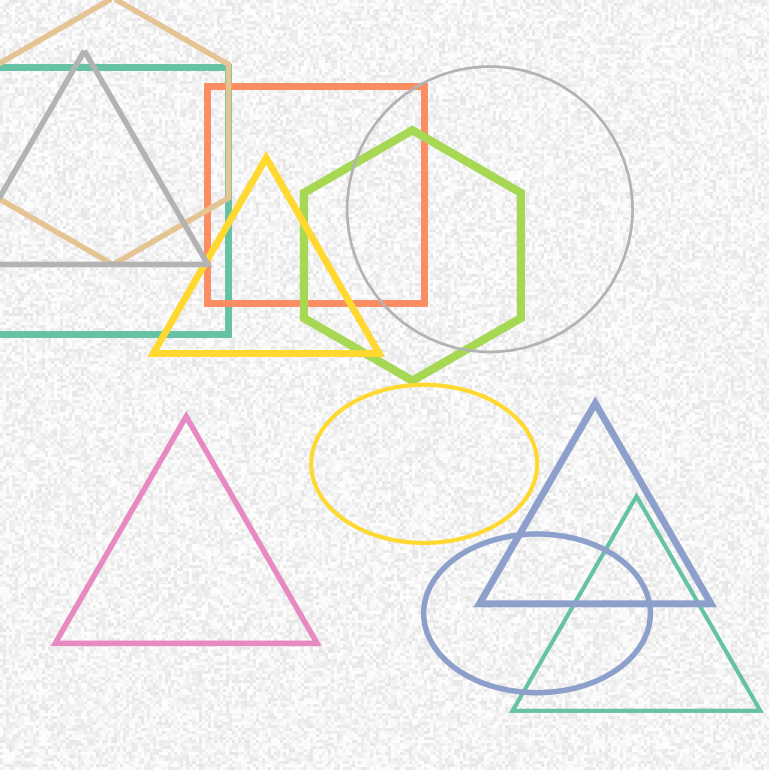[{"shape": "triangle", "thickness": 1.5, "radius": 0.93, "center": [0.827, 0.17]}, {"shape": "square", "thickness": 2.5, "radius": 0.87, "center": [0.123, 0.74]}, {"shape": "square", "thickness": 2.5, "radius": 0.7, "center": [0.41, 0.748]}, {"shape": "triangle", "thickness": 2.5, "radius": 0.87, "center": [0.773, 0.303]}, {"shape": "oval", "thickness": 2, "radius": 0.74, "center": [0.697, 0.203]}, {"shape": "triangle", "thickness": 2, "radius": 0.98, "center": [0.242, 0.263]}, {"shape": "hexagon", "thickness": 3, "radius": 0.81, "center": [0.536, 0.668]}, {"shape": "triangle", "thickness": 2.5, "radius": 0.85, "center": [0.346, 0.626]}, {"shape": "oval", "thickness": 1.5, "radius": 0.73, "center": [0.551, 0.398]}, {"shape": "hexagon", "thickness": 2, "radius": 0.87, "center": [0.147, 0.83]}, {"shape": "triangle", "thickness": 2, "radius": 0.93, "center": [0.11, 0.749]}, {"shape": "circle", "thickness": 1, "radius": 0.93, "center": [0.636, 0.728]}]